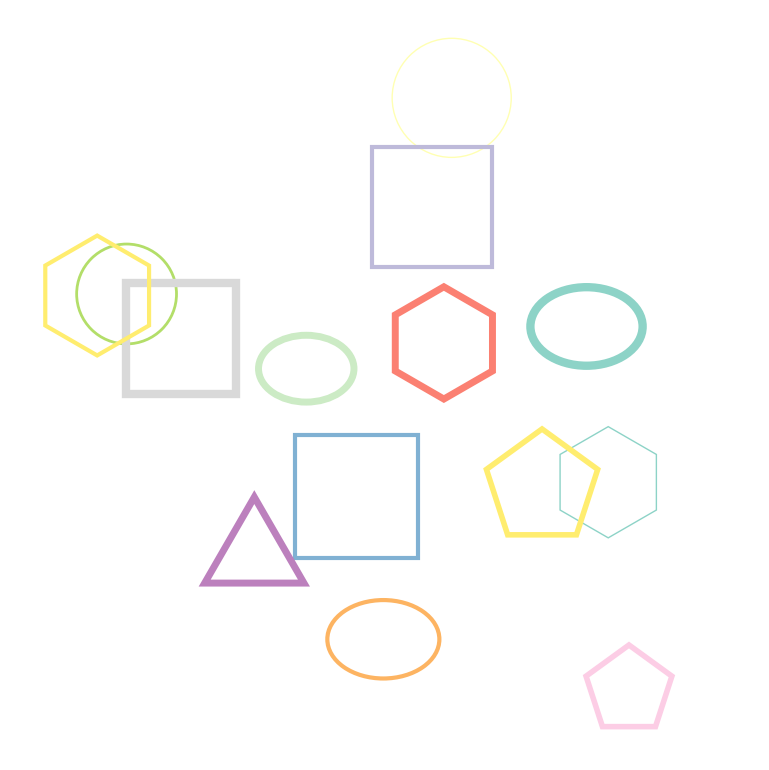[{"shape": "hexagon", "thickness": 0.5, "radius": 0.36, "center": [0.79, 0.374]}, {"shape": "oval", "thickness": 3, "radius": 0.36, "center": [0.762, 0.576]}, {"shape": "circle", "thickness": 0.5, "radius": 0.39, "center": [0.587, 0.873]}, {"shape": "square", "thickness": 1.5, "radius": 0.39, "center": [0.561, 0.731]}, {"shape": "hexagon", "thickness": 2.5, "radius": 0.36, "center": [0.576, 0.555]}, {"shape": "square", "thickness": 1.5, "radius": 0.4, "center": [0.463, 0.355]}, {"shape": "oval", "thickness": 1.5, "radius": 0.36, "center": [0.498, 0.17]}, {"shape": "circle", "thickness": 1, "radius": 0.32, "center": [0.164, 0.618]}, {"shape": "pentagon", "thickness": 2, "radius": 0.29, "center": [0.817, 0.104]}, {"shape": "square", "thickness": 3, "radius": 0.36, "center": [0.235, 0.56]}, {"shape": "triangle", "thickness": 2.5, "radius": 0.37, "center": [0.33, 0.28]}, {"shape": "oval", "thickness": 2.5, "radius": 0.31, "center": [0.398, 0.521]}, {"shape": "pentagon", "thickness": 2, "radius": 0.38, "center": [0.704, 0.367]}, {"shape": "hexagon", "thickness": 1.5, "radius": 0.39, "center": [0.126, 0.616]}]